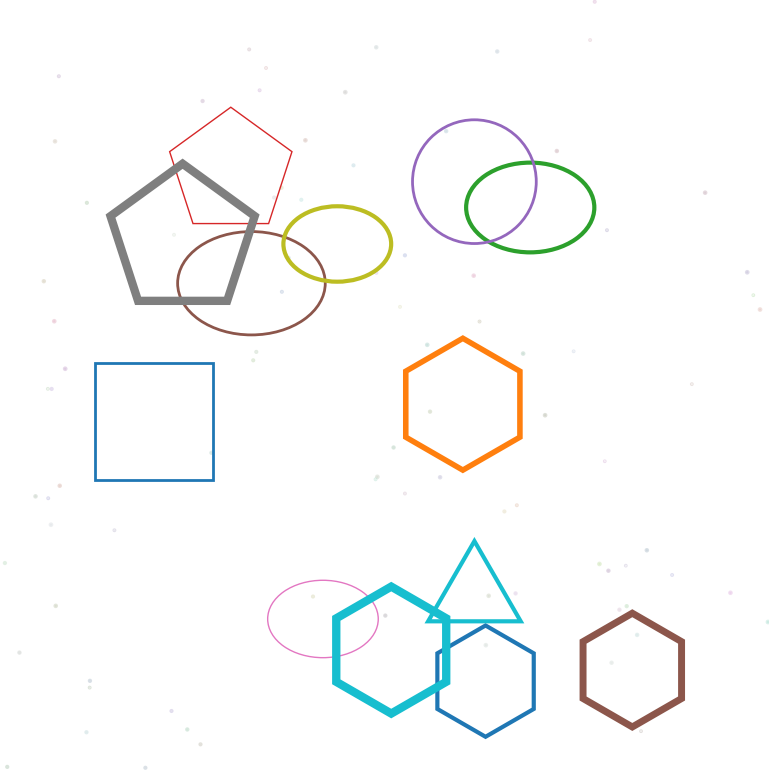[{"shape": "hexagon", "thickness": 1.5, "radius": 0.36, "center": [0.631, 0.115]}, {"shape": "square", "thickness": 1, "radius": 0.38, "center": [0.2, 0.453]}, {"shape": "hexagon", "thickness": 2, "radius": 0.43, "center": [0.601, 0.475]}, {"shape": "oval", "thickness": 1.5, "radius": 0.42, "center": [0.689, 0.731]}, {"shape": "pentagon", "thickness": 0.5, "radius": 0.42, "center": [0.3, 0.777]}, {"shape": "circle", "thickness": 1, "radius": 0.4, "center": [0.616, 0.764]}, {"shape": "oval", "thickness": 1, "radius": 0.48, "center": [0.327, 0.632]}, {"shape": "hexagon", "thickness": 2.5, "radius": 0.37, "center": [0.821, 0.13]}, {"shape": "oval", "thickness": 0.5, "radius": 0.36, "center": [0.419, 0.196]}, {"shape": "pentagon", "thickness": 3, "radius": 0.49, "center": [0.237, 0.689]}, {"shape": "oval", "thickness": 1.5, "radius": 0.35, "center": [0.438, 0.683]}, {"shape": "hexagon", "thickness": 3, "radius": 0.41, "center": [0.508, 0.156]}, {"shape": "triangle", "thickness": 1.5, "radius": 0.35, "center": [0.616, 0.228]}]